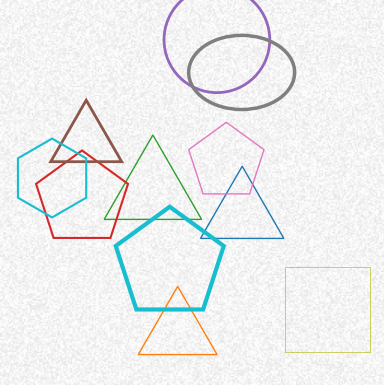[{"shape": "triangle", "thickness": 1, "radius": 0.62, "center": [0.629, 0.443]}, {"shape": "triangle", "thickness": 1, "radius": 0.59, "center": [0.461, 0.138]}, {"shape": "triangle", "thickness": 1, "radius": 0.73, "center": [0.397, 0.503]}, {"shape": "pentagon", "thickness": 1.5, "radius": 0.63, "center": [0.213, 0.484]}, {"shape": "circle", "thickness": 2, "radius": 0.69, "center": [0.563, 0.897]}, {"shape": "triangle", "thickness": 2, "radius": 0.53, "center": [0.224, 0.633]}, {"shape": "pentagon", "thickness": 1, "radius": 0.51, "center": [0.588, 0.58]}, {"shape": "oval", "thickness": 2.5, "radius": 0.69, "center": [0.628, 0.812]}, {"shape": "square", "thickness": 0.5, "radius": 0.55, "center": [0.85, 0.196]}, {"shape": "hexagon", "thickness": 1.5, "radius": 0.51, "center": [0.135, 0.538]}, {"shape": "pentagon", "thickness": 3, "radius": 0.74, "center": [0.441, 0.315]}]